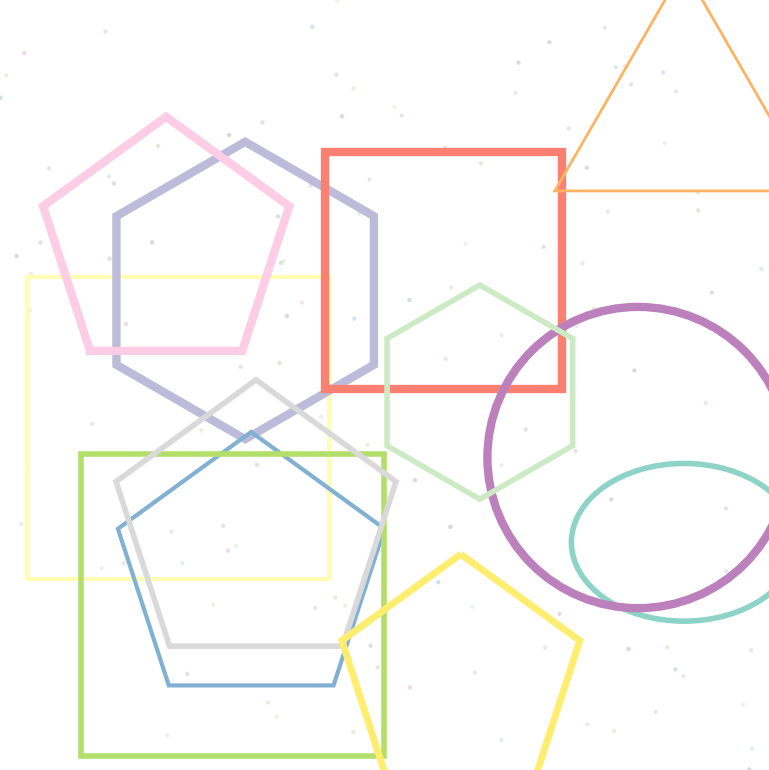[{"shape": "oval", "thickness": 2, "radius": 0.73, "center": [0.888, 0.296]}, {"shape": "square", "thickness": 1.5, "radius": 0.98, "center": [0.231, 0.444]}, {"shape": "hexagon", "thickness": 3, "radius": 0.97, "center": [0.318, 0.623]}, {"shape": "square", "thickness": 3, "radius": 0.77, "center": [0.576, 0.649]}, {"shape": "pentagon", "thickness": 1.5, "radius": 0.91, "center": [0.326, 0.257]}, {"shape": "triangle", "thickness": 1, "radius": 0.97, "center": [0.888, 0.849]}, {"shape": "square", "thickness": 2, "radius": 0.98, "center": [0.302, 0.214]}, {"shape": "pentagon", "thickness": 3, "radius": 0.84, "center": [0.216, 0.68]}, {"shape": "pentagon", "thickness": 2, "radius": 0.96, "center": [0.333, 0.316]}, {"shape": "circle", "thickness": 3, "radius": 0.98, "center": [0.829, 0.406]}, {"shape": "hexagon", "thickness": 2, "radius": 0.7, "center": [0.623, 0.491]}, {"shape": "pentagon", "thickness": 2.5, "radius": 0.81, "center": [0.598, 0.118]}]